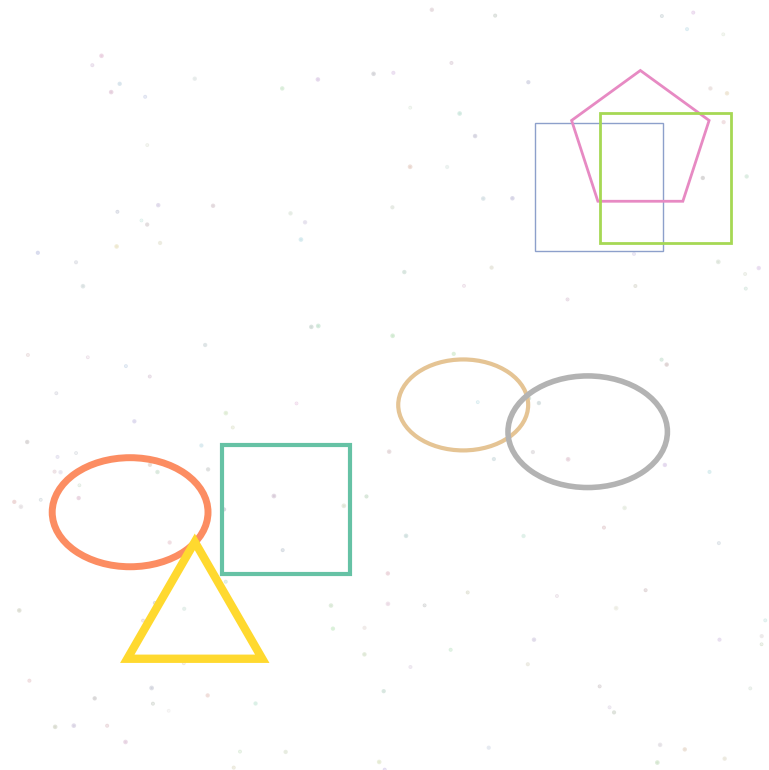[{"shape": "square", "thickness": 1.5, "radius": 0.42, "center": [0.372, 0.338]}, {"shape": "oval", "thickness": 2.5, "radius": 0.51, "center": [0.169, 0.335]}, {"shape": "square", "thickness": 0.5, "radius": 0.42, "center": [0.778, 0.757]}, {"shape": "pentagon", "thickness": 1, "radius": 0.47, "center": [0.832, 0.815]}, {"shape": "square", "thickness": 1, "radius": 0.42, "center": [0.864, 0.769]}, {"shape": "triangle", "thickness": 3, "radius": 0.51, "center": [0.253, 0.195]}, {"shape": "oval", "thickness": 1.5, "radius": 0.42, "center": [0.602, 0.474]}, {"shape": "oval", "thickness": 2, "radius": 0.52, "center": [0.763, 0.439]}]